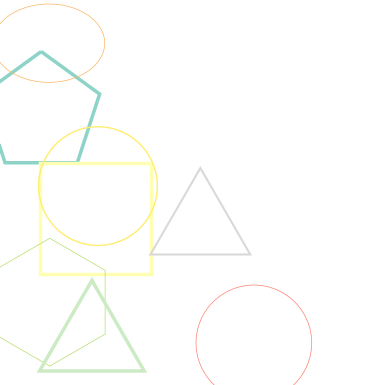[{"shape": "pentagon", "thickness": 2.5, "radius": 0.8, "center": [0.107, 0.706]}, {"shape": "square", "thickness": 2.5, "radius": 0.72, "center": [0.248, 0.433]}, {"shape": "circle", "thickness": 0.5, "radius": 0.75, "center": [0.659, 0.109]}, {"shape": "oval", "thickness": 0.5, "radius": 0.73, "center": [0.127, 0.888]}, {"shape": "hexagon", "thickness": 0.5, "radius": 0.83, "center": [0.129, 0.215]}, {"shape": "triangle", "thickness": 1.5, "radius": 0.75, "center": [0.52, 0.414]}, {"shape": "triangle", "thickness": 2.5, "radius": 0.79, "center": [0.239, 0.115]}, {"shape": "circle", "thickness": 1, "radius": 0.77, "center": [0.254, 0.517]}]